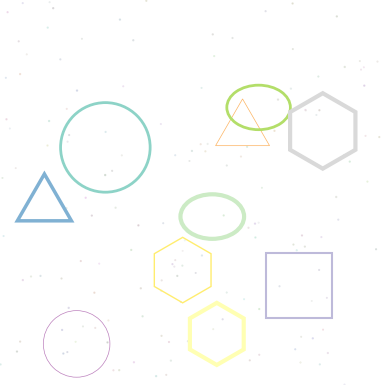[{"shape": "circle", "thickness": 2, "radius": 0.58, "center": [0.274, 0.617]}, {"shape": "hexagon", "thickness": 3, "radius": 0.4, "center": [0.563, 0.133]}, {"shape": "square", "thickness": 1.5, "radius": 0.43, "center": [0.776, 0.258]}, {"shape": "triangle", "thickness": 2.5, "radius": 0.41, "center": [0.115, 0.467]}, {"shape": "triangle", "thickness": 0.5, "radius": 0.4, "center": [0.63, 0.662]}, {"shape": "oval", "thickness": 2, "radius": 0.41, "center": [0.672, 0.721]}, {"shape": "hexagon", "thickness": 3, "radius": 0.49, "center": [0.838, 0.66]}, {"shape": "circle", "thickness": 0.5, "radius": 0.43, "center": [0.199, 0.107]}, {"shape": "oval", "thickness": 3, "radius": 0.41, "center": [0.551, 0.437]}, {"shape": "hexagon", "thickness": 1, "radius": 0.43, "center": [0.474, 0.298]}]